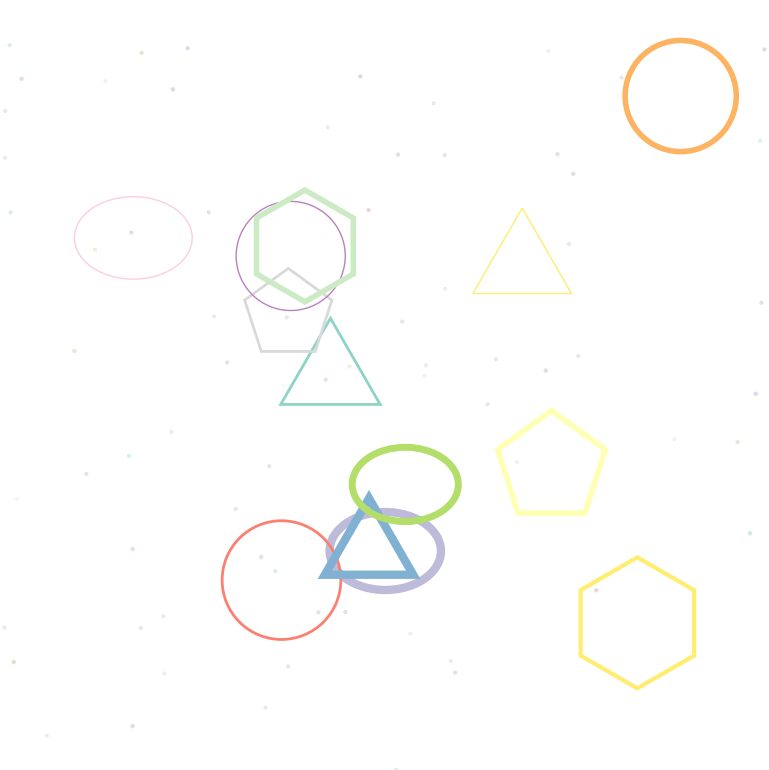[{"shape": "triangle", "thickness": 1, "radius": 0.37, "center": [0.429, 0.512]}, {"shape": "pentagon", "thickness": 2, "radius": 0.37, "center": [0.716, 0.393]}, {"shape": "oval", "thickness": 3, "radius": 0.36, "center": [0.5, 0.284]}, {"shape": "circle", "thickness": 1, "radius": 0.39, "center": [0.366, 0.247]}, {"shape": "triangle", "thickness": 3, "radius": 0.33, "center": [0.479, 0.287]}, {"shape": "circle", "thickness": 2, "radius": 0.36, "center": [0.884, 0.875]}, {"shape": "oval", "thickness": 2.5, "radius": 0.34, "center": [0.526, 0.371]}, {"shape": "oval", "thickness": 0.5, "radius": 0.38, "center": [0.173, 0.691]}, {"shape": "pentagon", "thickness": 1, "radius": 0.3, "center": [0.374, 0.592]}, {"shape": "circle", "thickness": 0.5, "radius": 0.35, "center": [0.378, 0.668]}, {"shape": "hexagon", "thickness": 2, "radius": 0.36, "center": [0.396, 0.681]}, {"shape": "triangle", "thickness": 0.5, "radius": 0.37, "center": [0.678, 0.656]}, {"shape": "hexagon", "thickness": 1.5, "radius": 0.43, "center": [0.828, 0.191]}]